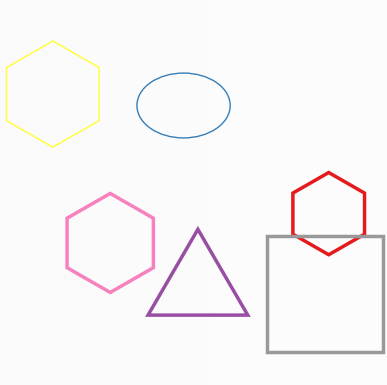[{"shape": "hexagon", "thickness": 2.5, "radius": 0.53, "center": [0.848, 0.445]}, {"shape": "oval", "thickness": 1, "radius": 0.6, "center": [0.474, 0.726]}, {"shape": "triangle", "thickness": 2.5, "radius": 0.74, "center": [0.511, 0.256]}, {"shape": "hexagon", "thickness": 1, "radius": 0.69, "center": [0.136, 0.756]}, {"shape": "hexagon", "thickness": 2.5, "radius": 0.64, "center": [0.284, 0.369]}, {"shape": "square", "thickness": 2.5, "radius": 0.75, "center": [0.838, 0.236]}]